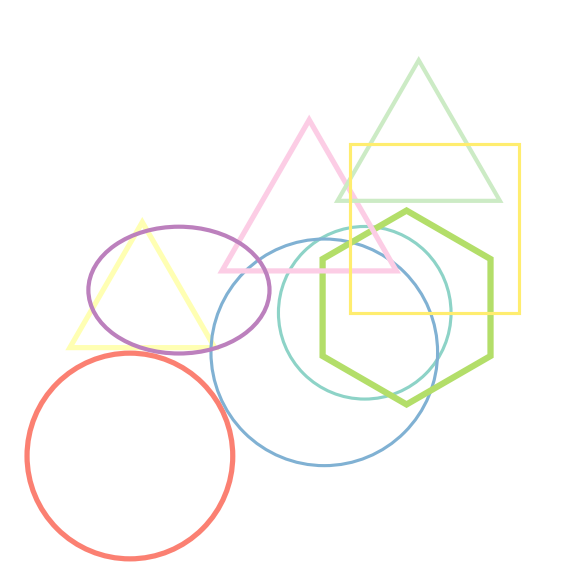[{"shape": "circle", "thickness": 1.5, "radius": 0.75, "center": [0.632, 0.458]}, {"shape": "triangle", "thickness": 2.5, "radius": 0.72, "center": [0.246, 0.47]}, {"shape": "circle", "thickness": 2.5, "radius": 0.89, "center": [0.225, 0.21]}, {"shape": "circle", "thickness": 1.5, "radius": 0.98, "center": [0.562, 0.389]}, {"shape": "hexagon", "thickness": 3, "radius": 0.84, "center": [0.704, 0.467]}, {"shape": "triangle", "thickness": 2.5, "radius": 0.87, "center": [0.535, 0.617]}, {"shape": "oval", "thickness": 2, "radius": 0.78, "center": [0.31, 0.497]}, {"shape": "triangle", "thickness": 2, "radius": 0.81, "center": [0.725, 0.733]}, {"shape": "square", "thickness": 1.5, "radius": 0.73, "center": [0.753, 0.603]}]